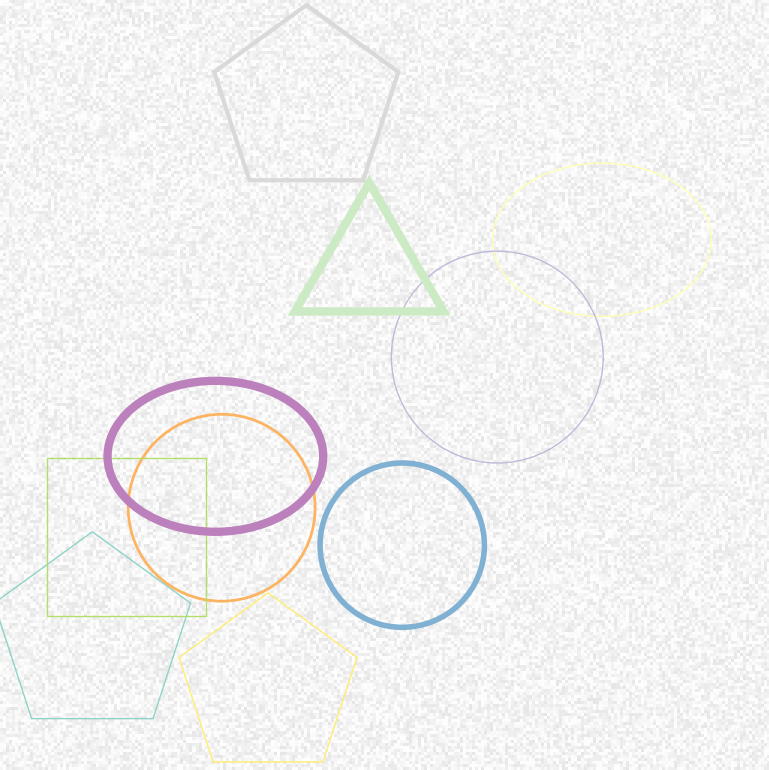[{"shape": "pentagon", "thickness": 0.5, "radius": 0.67, "center": [0.12, 0.175]}, {"shape": "oval", "thickness": 0.5, "radius": 0.71, "center": [0.782, 0.689]}, {"shape": "circle", "thickness": 0.5, "radius": 0.69, "center": [0.646, 0.536]}, {"shape": "circle", "thickness": 2, "radius": 0.53, "center": [0.522, 0.292]}, {"shape": "circle", "thickness": 1, "radius": 0.61, "center": [0.288, 0.341]}, {"shape": "square", "thickness": 0.5, "radius": 0.52, "center": [0.165, 0.303]}, {"shape": "pentagon", "thickness": 1.5, "radius": 0.63, "center": [0.398, 0.868]}, {"shape": "oval", "thickness": 3, "radius": 0.7, "center": [0.28, 0.407]}, {"shape": "triangle", "thickness": 3, "radius": 0.56, "center": [0.48, 0.651]}, {"shape": "pentagon", "thickness": 0.5, "radius": 0.61, "center": [0.348, 0.109]}]